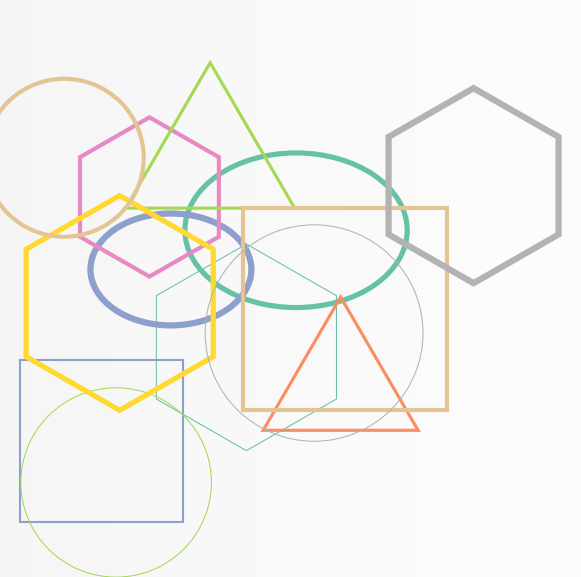[{"shape": "oval", "thickness": 2.5, "radius": 0.96, "center": [0.509, 0.6]}, {"shape": "hexagon", "thickness": 0.5, "radius": 0.89, "center": [0.424, 0.398]}, {"shape": "triangle", "thickness": 1.5, "radius": 0.77, "center": [0.586, 0.331]}, {"shape": "square", "thickness": 1, "radius": 0.7, "center": [0.174, 0.235]}, {"shape": "oval", "thickness": 3, "radius": 0.69, "center": [0.294, 0.533]}, {"shape": "hexagon", "thickness": 2, "radius": 0.69, "center": [0.257, 0.658]}, {"shape": "circle", "thickness": 0.5, "radius": 0.82, "center": [0.2, 0.164]}, {"shape": "triangle", "thickness": 1.5, "radius": 0.84, "center": [0.362, 0.723]}, {"shape": "hexagon", "thickness": 2.5, "radius": 0.93, "center": [0.206, 0.475]}, {"shape": "circle", "thickness": 2, "radius": 0.68, "center": [0.11, 0.726]}, {"shape": "square", "thickness": 2, "radius": 0.88, "center": [0.593, 0.464]}, {"shape": "circle", "thickness": 0.5, "radius": 0.94, "center": [0.54, 0.422]}, {"shape": "hexagon", "thickness": 3, "radius": 0.84, "center": [0.815, 0.678]}]